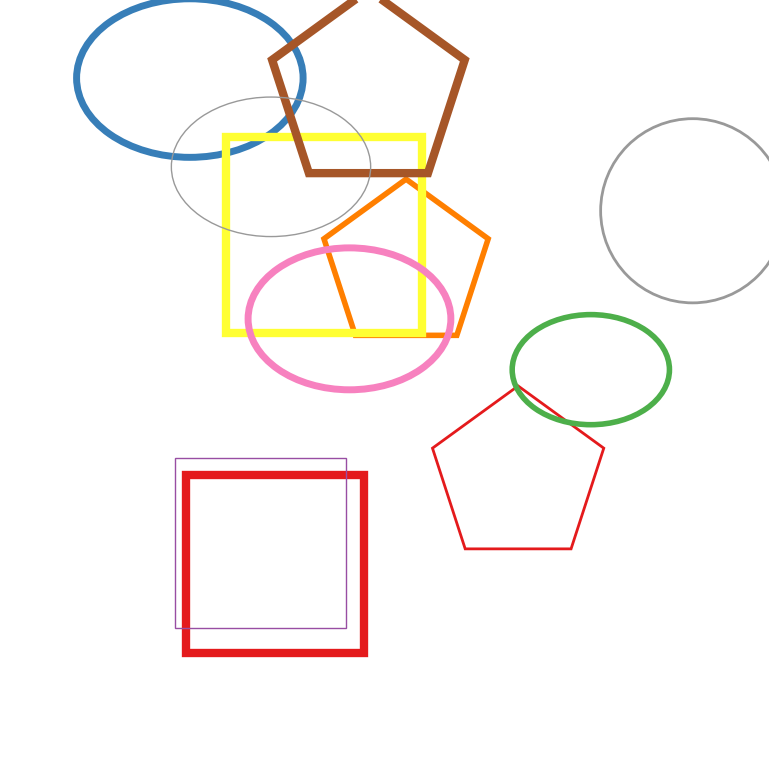[{"shape": "square", "thickness": 3, "radius": 0.58, "center": [0.357, 0.268]}, {"shape": "pentagon", "thickness": 1, "radius": 0.58, "center": [0.673, 0.382]}, {"shape": "oval", "thickness": 2.5, "radius": 0.74, "center": [0.247, 0.899]}, {"shape": "oval", "thickness": 2, "radius": 0.51, "center": [0.767, 0.52]}, {"shape": "square", "thickness": 0.5, "radius": 0.55, "center": [0.338, 0.295]}, {"shape": "pentagon", "thickness": 2, "radius": 0.56, "center": [0.527, 0.655]}, {"shape": "square", "thickness": 3, "radius": 0.64, "center": [0.421, 0.694]}, {"shape": "pentagon", "thickness": 3, "radius": 0.66, "center": [0.478, 0.882]}, {"shape": "oval", "thickness": 2.5, "radius": 0.66, "center": [0.454, 0.586]}, {"shape": "circle", "thickness": 1, "radius": 0.6, "center": [0.9, 0.726]}, {"shape": "oval", "thickness": 0.5, "radius": 0.65, "center": [0.352, 0.783]}]